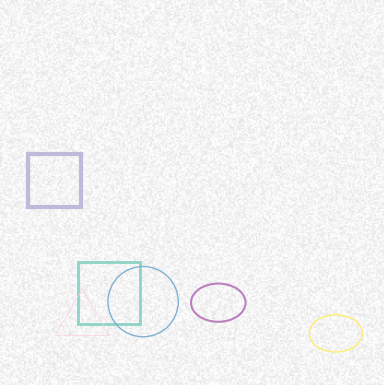[{"shape": "square", "thickness": 2, "radius": 0.4, "center": [0.282, 0.238]}, {"shape": "square", "thickness": 3, "radius": 0.35, "center": [0.142, 0.531]}, {"shape": "circle", "thickness": 1, "radius": 0.46, "center": [0.372, 0.217]}, {"shape": "triangle", "thickness": 0.5, "radius": 0.4, "center": [0.214, 0.169]}, {"shape": "oval", "thickness": 1.5, "radius": 0.35, "center": [0.567, 0.214]}, {"shape": "oval", "thickness": 1, "radius": 0.34, "center": [0.872, 0.134]}]